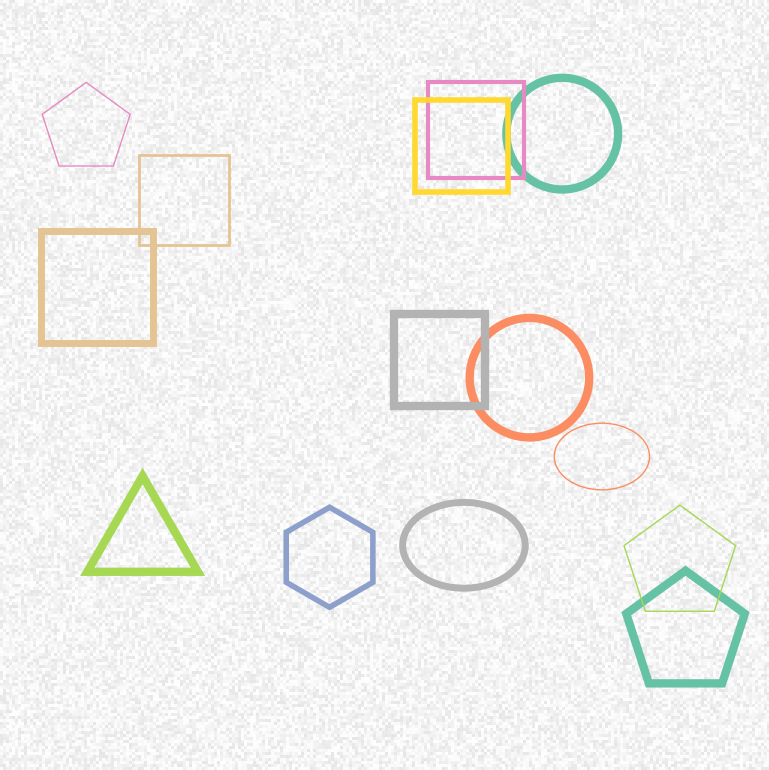[{"shape": "pentagon", "thickness": 3, "radius": 0.4, "center": [0.89, 0.178]}, {"shape": "circle", "thickness": 3, "radius": 0.36, "center": [0.73, 0.826]}, {"shape": "circle", "thickness": 3, "radius": 0.39, "center": [0.688, 0.51]}, {"shape": "oval", "thickness": 0.5, "radius": 0.31, "center": [0.782, 0.407]}, {"shape": "hexagon", "thickness": 2, "radius": 0.32, "center": [0.428, 0.276]}, {"shape": "square", "thickness": 1.5, "radius": 0.31, "center": [0.618, 0.831]}, {"shape": "pentagon", "thickness": 0.5, "radius": 0.3, "center": [0.112, 0.833]}, {"shape": "pentagon", "thickness": 0.5, "radius": 0.38, "center": [0.883, 0.268]}, {"shape": "triangle", "thickness": 3, "radius": 0.41, "center": [0.185, 0.299]}, {"shape": "square", "thickness": 2, "radius": 0.3, "center": [0.599, 0.811]}, {"shape": "square", "thickness": 2.5, "radius": 0.36, "center": [0.126, 0.627]}, {"shape": "square", "thickness": 1, "radius": 0.29, "center": [0.239, 0.74]}, {"shape": "square", "thickness": 3, "radius": 0.3, "center": [0.571, 0.533]}, {"shape": "oval", "thickness": 2.5, "radius": 0.4, "center": [0.603, 0.292]}]